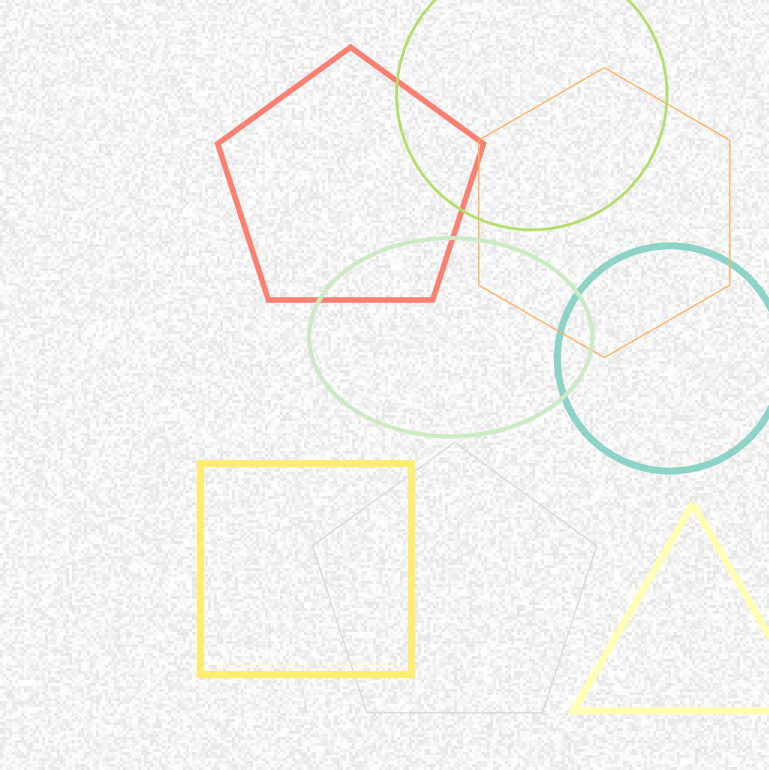[{"shape": "circle", "thickness": 2.5, "radius": 0.73, "center": [0.87, 0.534]}, {"shape": "triangle", "thickness": 2.5, "radius": 0.9, "center": [0.9, 0.167]}, {"shape": "pentagon", "thickness": 2, "radius": 0.91, "center": [0.455, 0.757]}, {"shape": "hexagon", "thickness": 0.5, "radius": 0.94, "center": [0.785, 0.724]}, {"shape": "circle", "thickness": 1, "radius": 0.88, "center": [0.691, 0.877]}, {"shape": "pentagon", "thickness": 0.5, "radius": 0.97, "center": [0.59, 0.231]}, {"shape": "oval", "thickness": 1.5, "radius": 0.92, "center": [0.585, 0.562]}, {"shape": "square", "thickness": 2.5, "radius": 0.68, "center": [0.397, 0.262]}]